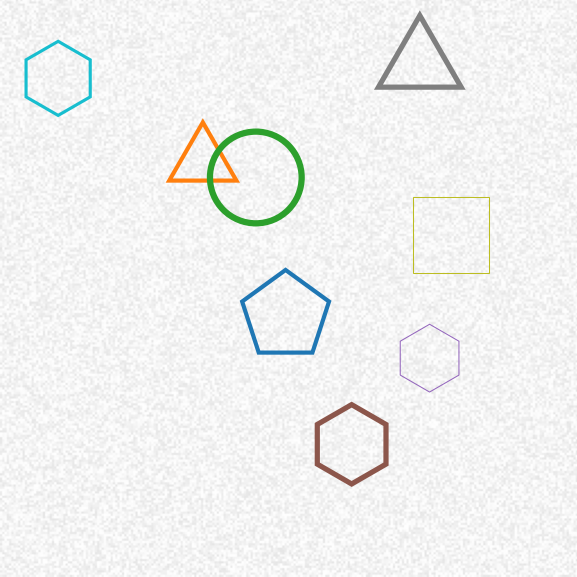[{"shape": "pentagon", "thickness": 2, "radius": 0.4, "center": [0.495, 0.453]}, {"shape": "triangle", "thickness": 2, "radius": 0.34, "center": [0.351, 0.72]}, {"shape": "circle", "thickness": 3, "radius": 0.4, "center": [0.443, 0.692]}, {"shape": "hexagon", "thickness": 0.5, "radius": 0.29, "center": [0.744, 0.379]}, {"shape": "hexagon", "thickness": 2.5, "radius": 0.34, "center": [0.609, 0.23]}, {"shape": "triangle", "thickness": 2.5, "radius": 0.41, "center": [0.727, 0.89]}, {"shape": "square", "thickness": 0.5, "radius": 0.33, "center": [0.781, 0.592]}, {"shape": "hexagon", "thickness": 1.5, "radius": 0.32, "center": [0.101, 0.863]}]